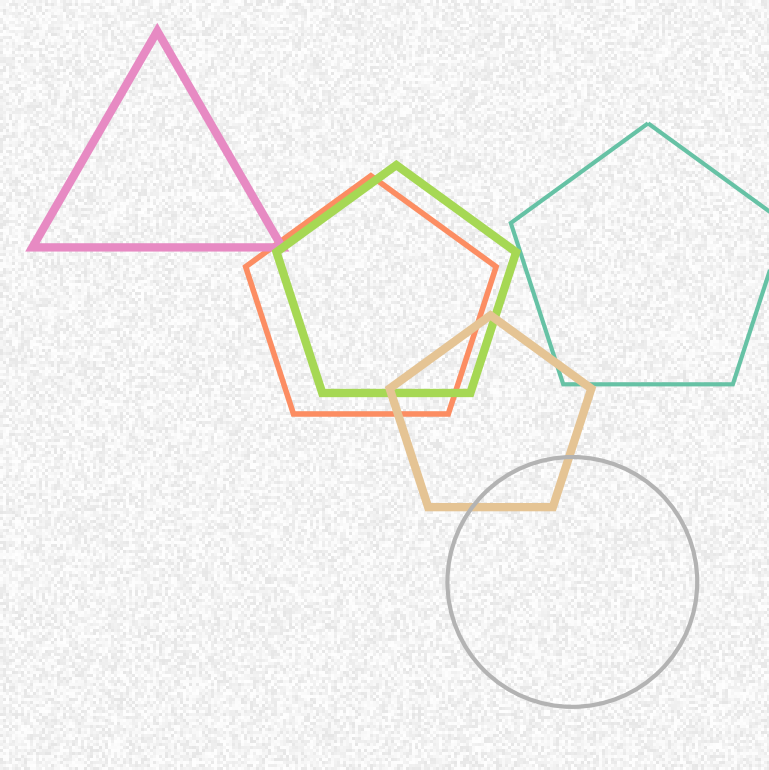[{"shape": "pentagon", "thickness": 1.5, "radius": 0.94, "center": [0.842, 0.652]}, {"shape": "pentagon", "thickness": 2, "radius": 0.86, "center": [0.482, 0.601]}, {"shape": "triangle", "thickness": 3, "radius": 0.94, "center": [0.204, 0.772]}, {"shape": "pentagon", "thickness": 3, "radius": 0.82, "center": [0.515, 0.622]}, {"shape": "pentagon", "thickness": 3, "radius": 0.69, "center": [0.637, 0.453]}, {"shape": "circle", "thickness": 1.5, "radius": 0.81, "center": [0.743, 0.244]}]